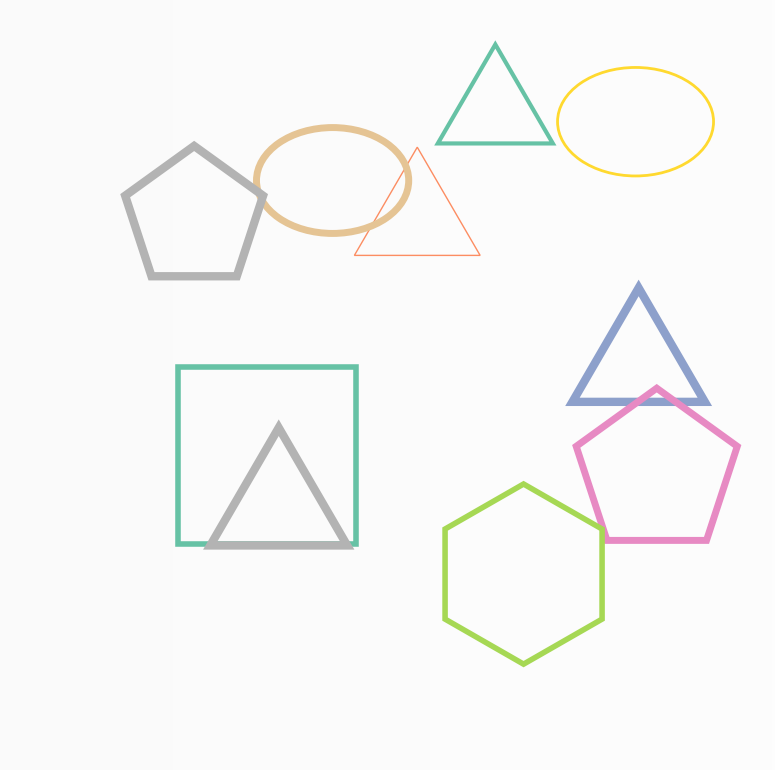[{"shape": "square", "thickness": 2, "radius": 0.57, "center": [0.344, 0.409]}, {"shape": "triangle", "thickness": 1.5, "radius": 0.43, "center": [0.639, 0.857]}, {"shape": "triangle", "thickness": 0.5, "radius": 0.47, "center": [0.538, 0.715]}, {"shape": "triangle", "thickness": 3, "radius": 0.49, "center": [0.824, 0.527]}, {"shape": "pentagon", "thickness": 2.5, "radius": 0.55, "center": [0.847, 0.387]}, {"shape": "hexagon", "thickness": 2, "radius": 0.58, "center": [0.676, 0.254]}, {"shape": "oval", "thickness": 1, "radius": 0.5, "center": [0.82, 0.842]}, {"shape": "oval", "thickness": 2.5, "radius": 0.49, "center": [0.429, 0.766]}, {"shape": "pentagon", "thickness": 3, "radius": 0.47, "center": [0.251, 0.717]}, {"shape": "triangle", "thickness": 3, "radius": 0.51, "center": [0.36, 0.343]}]